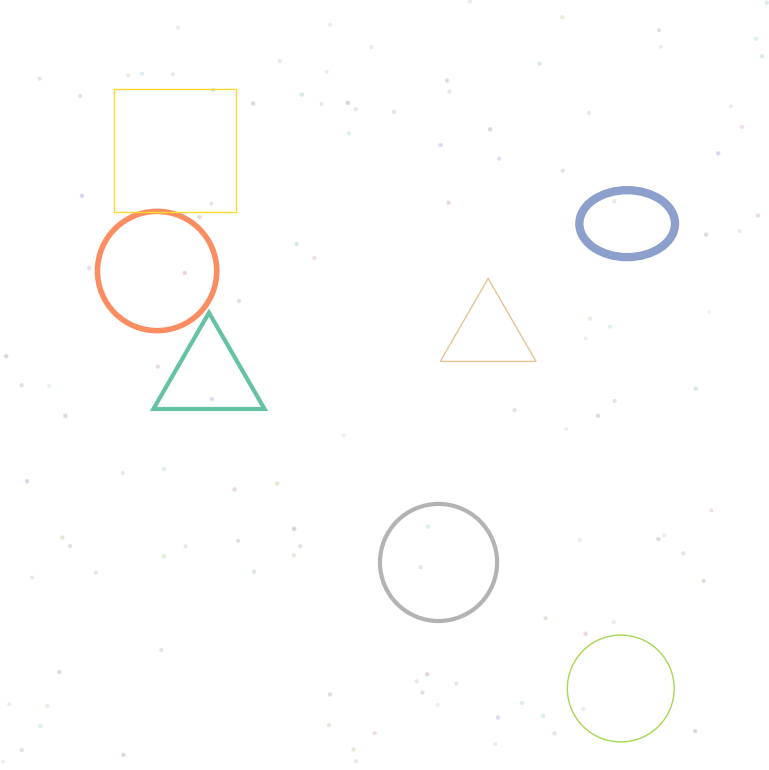[{"shape": "triangle", "thickness": 1.5, "radius": 0.42, "center": [0.271, 0.511]}, {"shape": "circle", "thickness": 2, "radius": 0.39, "center": [0.204, 0.648]}, {"shape": "oval", "thickness": 3, "radius": 0.31, "center": [0.815, 0.71]}, {"shape": "circle", "thickness": 0.5, "radius": 0.35, "center": [0.806, 0.106]}, {"shape": "square", "thickness": 0.5, "radius": 0.4, "center": [0.228, 0.805]}, {"shape": "triangle", "thickness": 0.5, "radius": 0.36, "center": [0.634, 0.566]}, {"shape": "circle", "thickness": 1.5, "radius": 0.38, "center": [0.57, 0.27]}]